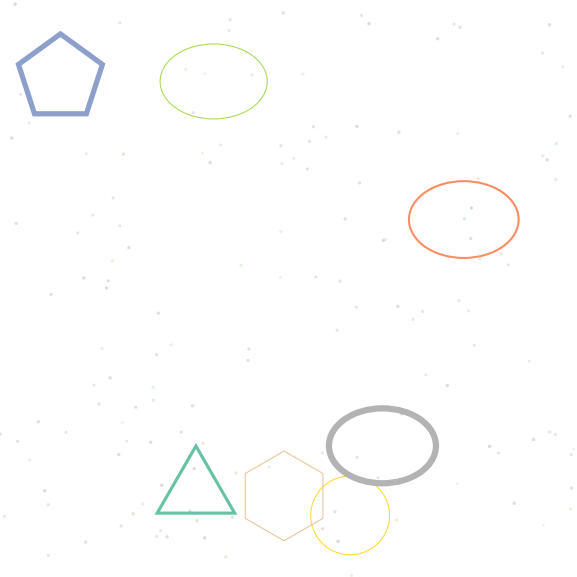[{"shape": "triangle", "thickness": 1.5, "radius": 0.39, "center": [0.339, 0.149]}, {"shape": "oval", "thickness": 1, "radius": 0.47, "center": [0.803, 0.619]}, {"shape": "pentagon", "thickness": 2.5, "radius": 0.38, "center": [0.105, 0.864]}, {"shape": "oval", "thickness": 0.5, "radius": 0.46, "center": [0.37, 0.858]}, {"shape": "circle", "thickness": 0.5, "radius": 0.34, "center": [0.606, 0.107]}, {"shape": "hexagon", "thickness": 0.5, "radius": 0.39, "center": [0.492, 0.14]}, {"shape": "oval", "thickness": 3, "radius": 0.46, "center": [0.662, 0.227]}]